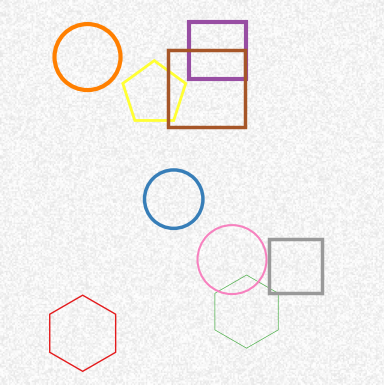[{"shape": "hexagon", "thickness": 1, "radius": 0.49, "center": [0.215, 0.134]}, {"shape": "circle", "thickness": 2.5, "radius": 0.38, "center": [0.451, 0.483]}, {"shape": "hexagon", "thickness": 0.5, "radius": 0.48, "center": [0.64, 0.191]}, {"shape": "square", "thickness": 3, "radius": 0.37, "center": [0.566, 0.869]}, {"shape": "circle", "thickness": 3, "radius": 0.43, "center": [0.227, 0.852]}, {"shape": "pentagon", "thickness": 2, "radius": 0.43, "center": [0.401, 0.757]}, {"shape": "square", "thickness": 2.5, "radius": 0.5, "center": [0.537, 0.77]}, {"shape": "circle", "thickness": 1.5, "radius": 0.45, "center": [0.603, 0.326]}, {"shape": "square", "thickness": 2.5, "radius": 0.35, "center": [0.768, 0.309]}]